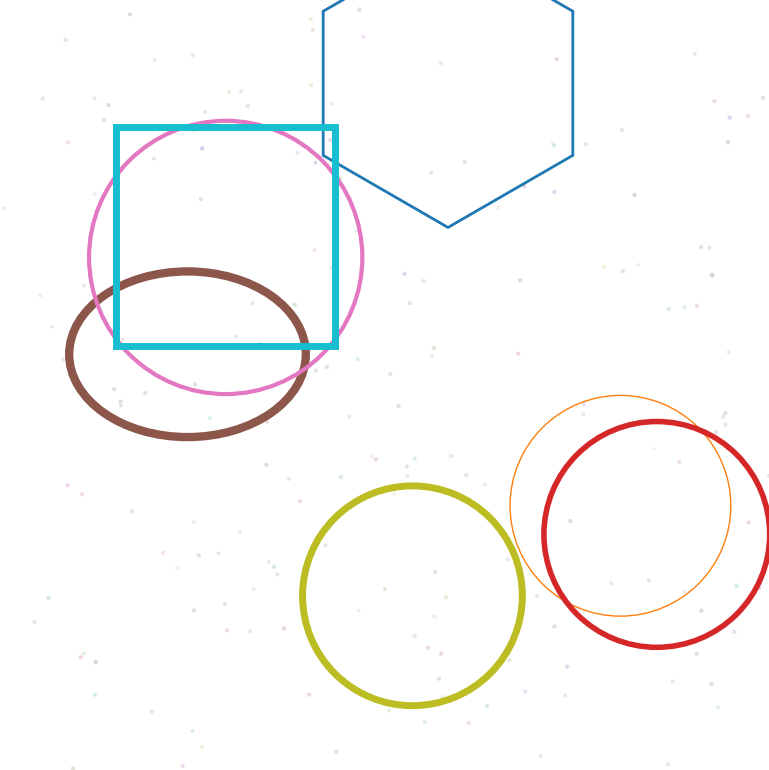[{"shape": "hexagon", "thickness": 1, "radius": 0.94, "center": [0.582, 0.892]}, {"shape": "circle", "thickness": 0.5, "radius": 0.72, "center": [0.806, 0.343]}, {"shape": "circle", "thickness": 2, "radius": 0.73, "center": [0.853, 0.306]}, {"shape": "oval", "thickness": 3, "radius": 0.77, "center": [0.244, 0.54]}, {"shape": "circle", "thickness": 1.5, "radius": 0.89, "center": [0.293, 0.666]}, {"shape": "circle", "thickness": 2.5, "radius": 0.71, "center": [0.536, 0.226]}, {"shape": "square", "thickness": 2.5, "radius": 0.71, "center": [0.293, 0.693]}]